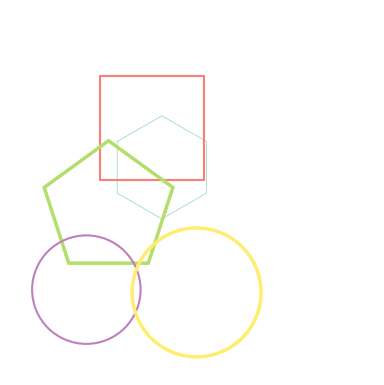[{"shape": "hexagon", "thickness": 0.5, "radius": 0.67, "center": [0.42, 0.565]}, {"shape": "square", "thickness": 1.5, "radius": 0.67, "center": [0.395, 0.667]}, {"shape": "pentagon", "thickness": 2.5, "radius": 0.88, "center": [0.282, 0.459]}, {"shape": "circle", "thickness": 1.5, "radius": 0.7, "center": [0.224, 0.248]}, {"shape": "circle", "thickness": 2.5, "radius": 0.84, "center": [0.511, 0.24]}]